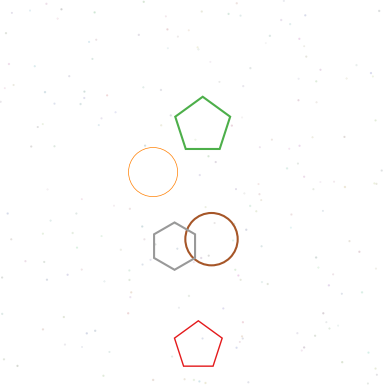[{"shape": "pentagon", "thickness": 1, "radius": 0.33, "center": [0.515, 0.102]}, {"shape": "pentagon", "thickness": 1.5, "radius": 0.37, "center": [0.527, 0.674]}, {"shape": "circle", "thickness": 0.5, "radius": 0.32, "center": [0.398, 0.553]}, {"shape": "circle", "thickness": 1.5, "radius": 0.34, "center": [0.549, 0.379]}, {"shape": "hexagon", "thickness": 1.5, "radius": 0.31, "center": [0.453, 0.361]}]